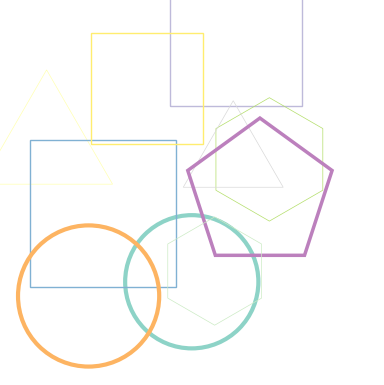[{"shape": "circle", "thickness": 3, "radius": 0.87, "center": [0.498, 0.268]}, {"shape": "triangle", "thickness": 0.5, "radius": 0.99, "center": [0.121, 0.621]}, {"shape": "square", "thickness": 1, "radius": 0.86, "center": [0.613, 0.898]}, {"shape": "square", "thickness": 1, "radius": 0.95, "center": [0.267, 0.445]}, {"shape": "circle", "thickness": 3, "radius": 0.92, "center": [0.23, 0.231]}, {"shape": "hexagon", "thickness": 0.5, "radius": 0.8, "center": [0.7, 0.586]}, {"shape": "triangle", "thickness": 0.5, "radius": 0.75, "center": [0.606, 0.589]}, {"shape": "pentagon", "thickness": 2.5, "radius": 0.99, "center": [0.675, 0.496]}, {"shape": "hexagon", "thickness": 0.5, "radius": 0.7, "center": [0.558, 0.296]}, {"shape": "square", "thickness": 1, "radius": 0.73, "center": [0.381, 0.77]}]